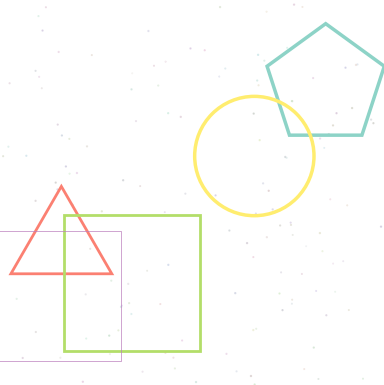[{"shape": "pentagon", "thickness": 2.5, "radius": 0.8, "center": [0.846, 0.778]}, {"shape": "triangle", "thickness": 2, "radius": 0.76, "center": [0.159, 0.365]}, {"shape": "square", "thickness": 2, "radius": 0.88, "center": [0.342, 0.266]}, {"shape": "square", "thickness": 0.5, "radius": 0.84, "center": [0.147, 0.231]}, {"shape": "circle", "thickness": 2.5, "radius": 0.77, "center": [0.661, 0.595]}]